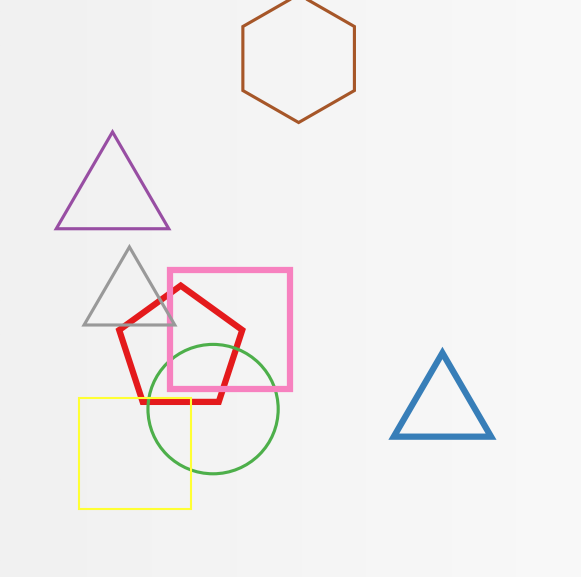[{"shape": "pentagon", "thickness": 3, "radius": 0.56, "center": [0.311, 0.393]}, {"shape": "triangle", "thickness": 3, "radius": 0.48, "center": [0.761, 0.291]}, {"shape": "circle", "thickness": 1.5, "radius": 0.56, "center": [0.367, 0.291]}, {"shape": "triangle", "thickness": 1.5, "radius": 0.56, "center": [0.194, 0.659]}, {"shape": "square", "thickness": 1, "radius": 0.48, "center": [0.233, 0.214]}, {"shape": "hexagon", "thickness": 1.5, "radius": 0.55, "center": [0.514, 0.898]}, {"shape": "square", "thickness": 3, "radius": 0.52, "center": [0.396, 0.429]}, {"shape": "triangle", "thickness": 1.5, "radius": 0.45, "center": [0.223, 0.481]}]